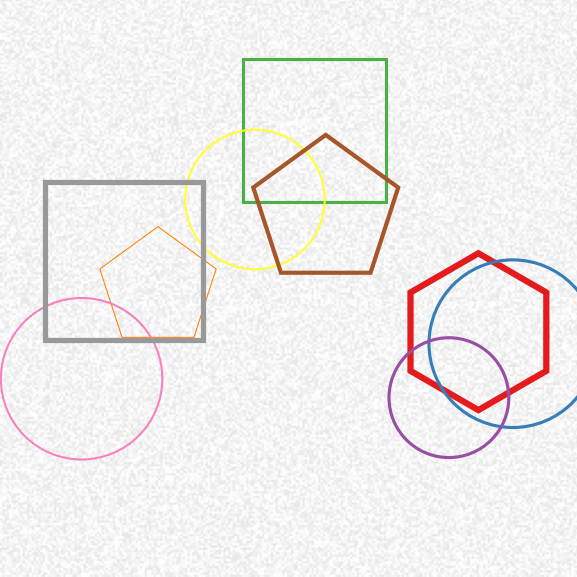[{"shape": "hexagon", "thickness": 3, "radius": 0.68, "center": [0.828, 0.425]}, {"shape": "circle", "thickness": 1.5, "radius": 0.73, "center": [0.888, 0.404]}, {"shape": "square", "thickness": 1.5, "radius": 0.62, "center": [0.545, 0.773]}, {"shape": "circle", "thickness": 1.5, "radius": 0.52, "center": [0.777, 0.311]}, {"shape": "pentagon", "thickness": 0.5, "radius": 0.53, "center": [0.274, 0.501]}, {"shape": "circle", "thickness": 1, "radius": 0.6, "center": [0.441, 0.654]}, {"shape": "pentagon", "thickness": 2, "radius": 0.66, "center": [0.564, 0.634]}, {"shape": "circle", "thickness": 1, "radius": 0.7, "center": [0.141, 0.343]}, {"shape": "square", "thickness": 2.5, "radius": 0.68, "center": [0.215, 0.547]}]